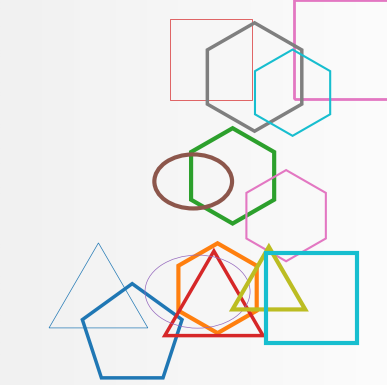[{"shape": "pentagon", "thickness": 2.5, "radius": 0.68, "center": [0.341, 0.128]}, {"shape": "triangle", "thickness": 0.5, "radius": 0.74, "center": [0.254, 0.222]}, {"shape": "hexagon", "thickness": 3, "radius": 0.58, "center": [0.561, 0.251]}, {"shape": "hexagon", "thickness": 3, "radius": 0.62, "center": [0.6, 0.543]}, {"shape": "triangle", "thickness": 2.5, "radius": 0.73, "center": [0.552, 0.201]}, {"shape": "square", "thickness": 0.5, "radius": 0.53, "center": [0.544, 0.845]}, {"shape": "oval", "thickness": 0.5, "radius": 0.68, "center": [0.51, 0.243]}, {"shape": "oval", "thickness": 3, "radius": 0.5, "center": [0.499, 0.529]}, {"shape": "square", "thickness": 2, "radius": 0.64, "center": [0.886, 0.871]}, {"shape": "hexagon", "thickness": 1.5, "radius": 0.59, "center": [0.738, 0.44]}, {"shape": "hexagon", "thickness": 2.5, "radius": 0.7, "center": [0.657, 0.8]}, {"shape": "triangle", "thickness": 3, "radius": 0.54, "center": [0.694, 0.25]}, {"shape": "square", "thickness": 3, "radius": 0.58, "center": [0.804, 0.226]}, {"shape": "hexagon", "thickness": 1.5, "radius": 0.56, "center": [0.755, 0.759]}]